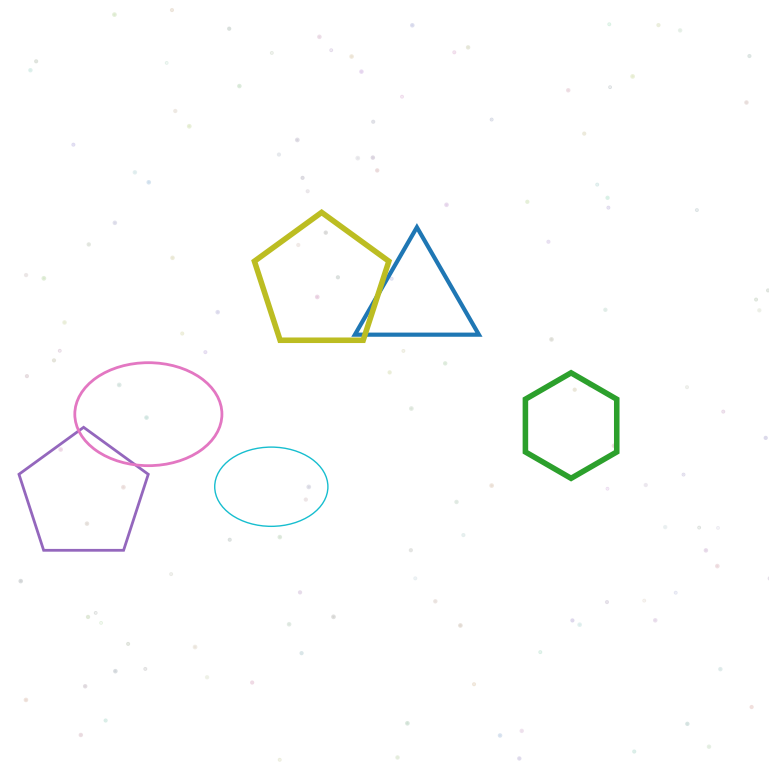[{"shape": "triangle", "thickness": 1.5, "radius": 0.46, "center": [0.541, 0.612]}, {"shape": "hexagon", "thickness": 2, "radius": 0.34, "center": [0.742, 0.447]}, {"shape": "pentagon", "thickness": 1, "radius": 0.44, "center": [0.109, 0.357]}, {"shape": "oval", "thickness": 1, "radius": 0.48, "center": [0.193, 0.462]}, {"shape": "pentagon", "thickness": 2, "radius": 0.46, "center": [0.418, 0.632]}, {"shape": "oval", "thickness": 0.5, "radius": 0.37, "center": [0.352, 0.368]}]